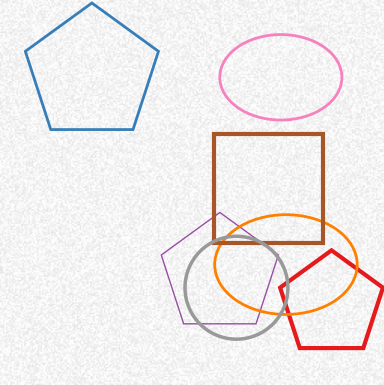[{"shape": "pentagon", "thickness": 3, "radius": 0.7, "center": [0.861, 0.209]}, {"shape": "pentagon", "thickness": 2, "radius": 0.91, "center": [0.239, 0.81]}, {"shape": "pentagon", "thickness": 1, "radius": 0.8, "center": [0.571, 0.288]}, {"shape": "oval", "thickness": 2, "radius": 0.93, "center": [0.743, 0.313]}, {"shape": "square", "thickness": 3, "radius": 0.71, "center": [0.698, 0.511]}, {"shape": "oval", "thickness": 2, "radius": 0.79, "center": [0.73, 0.799]}, {"shape": "circle", "thickness": 2.5, "radius": 0.67, "center": [0.614, 0.253]}]